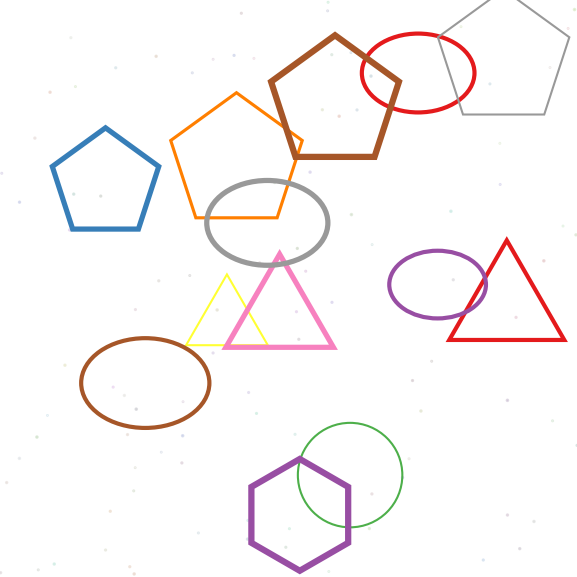[{"shape": "triangle", "thickness": 2, "radius": 0.58, "center": [0.878, 0.468]}, {"shape": "oval", "thickness": 2, "radius": 0.49, "center": [0.724, 0.873]}, {"shape": "pentagon", "thickness": 2.5, "radius": 0.48, "center": [0.183, 0.681]}, {"shape": "circle", "thickness": 1, "radius": 0.45, "center": [0.606, 0.176]}, {"shape": "oval", "thickness": 2, "radius": 0.42, "center": [0.758, 0.506]}, {"shape": "hexagon", "thickness": 3, "radius": 0.48, "center": [0.519, 0.108]}, {"shape": "pentagon", "thickness": 1.5, "radius": 0.6, "center": [0.409, 0.719]}, {"shape": "triangle", "thickness": 1, "radius": 0.41, "center": [0.393, 0.442]}, {"shape": "oval", "thickness": 2, "radius": 0.56, "center": [0.252, 0.336]}, {"shape": "pentagon", "thickness": 3, "radius": 0.58, "center": [0.58, 0.822]}, {"shape": "triangle", "thickness": 2.5, "radius": 0.54, "center": [0.484, 0.451]}, {"shape": "oval", "thickness": 2.5, "radius": 0.52, "center": [0.463, 0.613]}, {"shape": "pentagon", "thickness": 1, "radius": 0.6, "center": [0.872, 0.898]}]